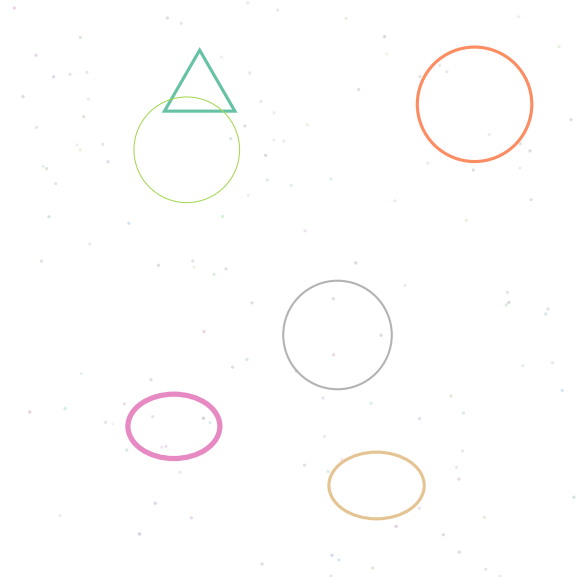[{"shape": "triangle", "thickness": 1.5, "radius": 0.35, "center": [0.346, 0.842]}, {"shape": "circle", "thickness": 1.5, "radius": 0.5, "center": [0.822, 0.819]}, {"shape": "oval", "thickness": 2.5, "radius": 0.4, "center": [0.301, 0.261]}, {"shape": "circle", "thickness": 0.5, "radius": 0.46, "center": [0.323, 0.74]}, {"shape": "oval", "thickness": 1.5, "radius": 0.41, "center": [0.652, 0.158]}, {"shape": "circle", "thickness": 1, "radius": 0.47, "center": [0.584, 0.419]}]